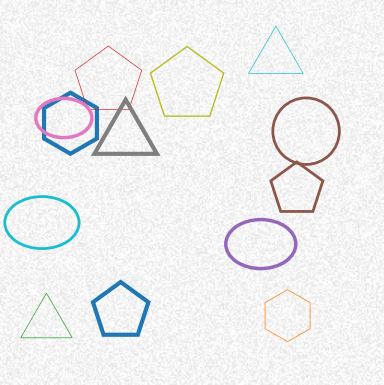[{"shape": "pentagon", "thickness": 3, "radius": 0.38, "center": [0.313, 0.192]}, {"shape": "hexagon", "thickness": 3, "radius": 0.4, "center": [0.183, 0.68]}, {"shape": "hexagon", "thickness": 0.5, "radius": 0.34, "center": [0.747, 0.18]}, {"shape": "triangle", "thickness": 0.5, "radius": 0.39, "center": [0.121, 0.161]}, {"shape": "pentagon", "thickness": 0.5, "radius": 0.46, "center": [0.281, 0.789]}, {"shape": "oval", "thickness": 2.5, "radius": 0.45, "center": [0.677, 0.366]}, {"shape": "pentagon", "thickness": 2, "radius": 0.36, "center": [0.771, 0.508]}, {"shape": "circle", "thickness": 2, "radius": 0.43, "center": [0.795, 0.659]}, {"shape": "oval", "thickness": 2.5, "radius": 0.36, "center": [0.166, 0.693]}, {"shape": "triangle", "thickness": 3, "radius": 0.47, "center": [0.326, 0.647]}, {"shape": "pentagon", "thickness": 1, "radius": 0.5, "center": [0.486, 0.779]}, {"shape": "oval", "thickness": 2, "radius": 0.48, "center": [0.109, 0.422]}, {"shape": "triangle", "thickness": 0.5, "radius": 0.41, "center": [0.717, 0.85]}]